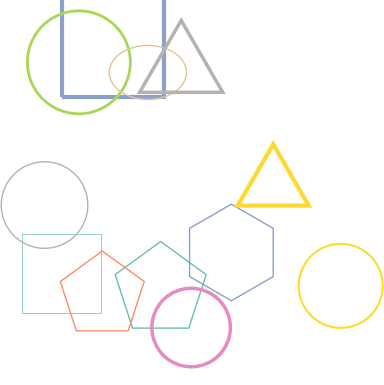[{"shape": "pentagon", "thickness": 1, "radius": 0.62, "center": [0.417, 0.248]}, {"shape": "square", "thickness": 0.5, "radius": 0.51, "center": [0.16, 0.289]}, {"shape": "pentagon", "thickness": 1, "radius": 0.57, "center": [0.266, 0.233]}, {"shape": "square", "thickness": 3, "radius": 0.67, "center": [0.293, 0.882]}, {"shape": "hexagon", "thickness": 1, "radius": 0.63, "center": [0.601, 0.344]}, {"shape": "circle", "thickness": 2.5, "radius": 0.51, "center": [0.496, 0.149]}, {"shape": "circle", "thickness": 2, "radius": 0.67, "center": [0.205, 0.838]}, {"shape": "circle", "thickness": 1.5, "radius": 0.55, "center": [0.885, 0.258]}, {"shape": "triangle", "thickness": 3, "radius": 0.53, "center": [0.71, 0.519]}, {"shape": "oval", "thickness": 1, "radius": 0.5, "center": [0.384, 0.812]}, {"shape": "circle", "thickness": 1, "radius": 0.56, "center": [0.116, 0.467]}, {"shape": "triangle", "thickness": 2.5, "radius": 0.62, "center": [0.471, 0.822]}]